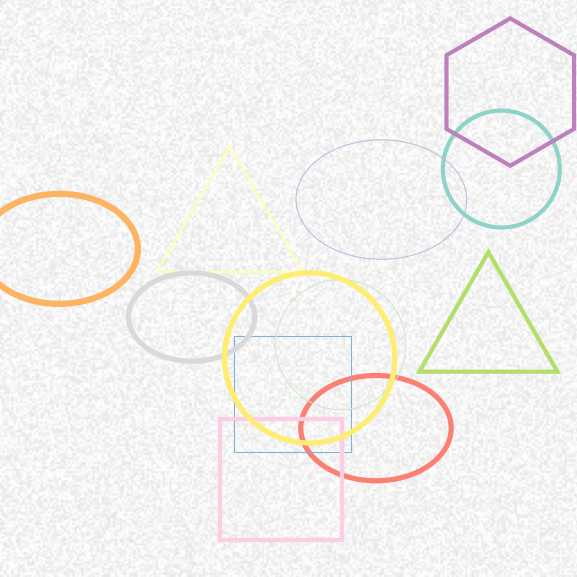[{"shape": "circle", "thickness": 2, "radius": 0.51, "center": [0.868, 0.706]}, {"shape": "triangle", "thickness": 1, "radius": 0.73, "center": [0.398, 0.601]}, {"shape": "oval", "thickness": 0.5, "radius": 0.74, "center": [0.66, 0.654]}, {"shape": "oval", "thickness": 2.5, "radius": 0.65, "center": [0.651, 0.258]}, {"shape": "square", "thickness": 0.5, "radius": 0.5, "center": [0.506, 0.317]}, {"shape": "oval", "thickness": 3, "radius": 0.68, "center": [0.103, 0.568]}, {"shape": "triangle", "thickness": 2, "radius": 0.69, "center": [0.846, 0.425]}, {"shape": "square", "thickness": 2, "radius": 0.53, "center": [0.487, 0.168]}, {"shape": "oval", "thickness": 2.5, "radius": 0.55, "center": [0.332, 0.45]}, {"shape": "hexagon", "thickness": 2, "radius": 0.64, "center": [0.884, 0.84]}, {"shape": "circle", "thickness": 0.5, "radius": 0.56, "center": [0.59, 0.402]}, {"shape": "circle", "thickness": 2.5, "radius": 0.74, "center": [0.536, 0.379]}]